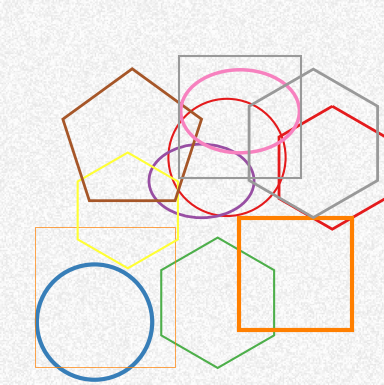[{"shape": "hexagon", "thickness": 2, "radius": 0.8, "center": [0.863, 0.564]}, {"shape": "circle", "thickness": 1.5, "radius": 0.76, "center": [0.59, 0.591]}, {"shape": "circle", "thickness": 3, "radius": 0.75, "center": [0.246, 0.163]}, {"shape": "hexagon", "thickness": 1.5, "radius": 0.85, "center": [0.565, 0.214]}, {"shape": "oval", "thickness": 2, "radius": 0.68, "center": [0.523, 0.53]}, {"shape": "square", "thickness": 3, "radius": 0.73, "center": [0.768, 0.288]}, {"shape": "square", "thickness": 0.5, "radius": 0.91, "center": [0.272, 0.229]}, {"shape": "hexagon", "thickness": 1.5, "radius": 0.75, "center": [0.332, 0.453]}, {"shape": "pentagon", "thickness": 2, "radius": 0.95, "center": [0.343, 0.632]}, {"shape": "oval", "thickness": 2.5, "radius": 0.77, "center": [0.624, 0.711]}, {"shape": "square", "thickness": 1.5, "radius": 0.79, "center": [0.623, 0.697]}, {"shape": "hexagon", "thickness": 2, "radius": 0.96, "center": [0.814, 0.628]}]